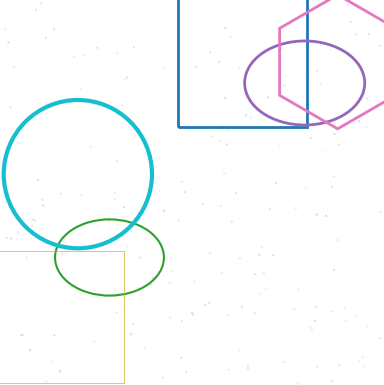[{"shape": "square", "thickness": 2, "radius": 0.84, "center": [0.63, 0.837]}, {"shape": "oval", "thickness": 1.5, "radius": 0.71, "center": [0.284, 0.331]}, {"shape": "oval", "thickness": 2, "radius": 0.78, "center": [0.791, 0.784]}, {"shape": "hexagon", "thickness": 2, "radius": 0.87, "center": [0.877, 0.839]}, {"shape": "square", "thickness": 0.5, "radius": 0.85, "center": [0.152, 0.177]}, {"shape": "circle", "thickness": 3, "radius": 0.96, "center": [0.202, 0.548]}]